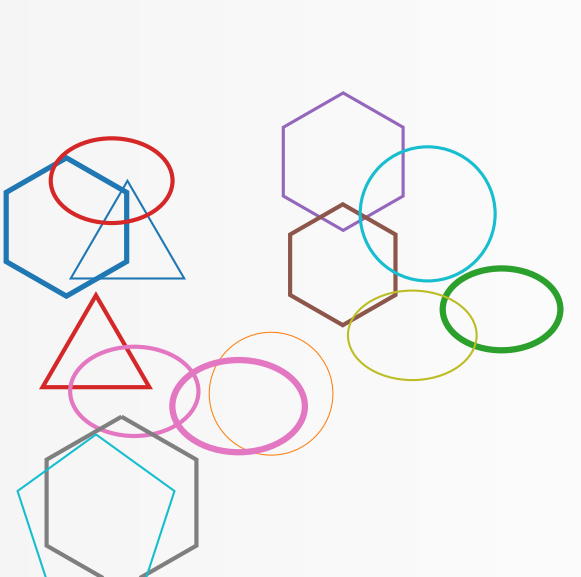[{"shape": "hexagon", "thickness": 2.5, "radius": 0.6, "center": [0.114, 0.606]}, {"shape": "triangle", "thickness": 1, "radius": 0.56, "center": [0.219, 0.573]}, {"shape": "circle", "thickness": 0.5, "radius": 0.53, "center": [0.466, 0.317]}, {"shape": "oval", "thickness": 3, "radius": 0.51, "center": [0.863, 0.463]}, {"shape": "oval", "thickness": 2, "radius": 0.52, "center": [0.192, 0.686]}, {"shape": "triangle", "thickness": 2, "radius": 0.53, "center": [0.165, 0.382]}, {"shape": "hexagon", "thickness": 1.5, "radius": 0.6, "center": [0.59, 0.719]}, {"shape": "hexagon", "thickness": 2, "radius": 0.52, "center": [0.59, 0.541]}, {"shape": "oval", "thickness": 2, "radius": 0.55, "center": [0.231, 0.321]}, {"shape": "oval", "thickness": 3, "radius": 0.57, "center": [0.411, 0.296]}, {"shape": "hexagon", "thickness": 2, "radius": 0.74, "center": [0.209, 0.129]}, {"shape": "oval", "thickness": 1, "radius": 0.55, "center": [0.709, 0.418]}, {"shape": "circle", "thickness": 1.5, "radius": 0.58, "center": [0.736, 0.629]}, {"shape": "pentagon", "thickness": 1, "radius": 0.71, "center": [0.165, 0.105]}]